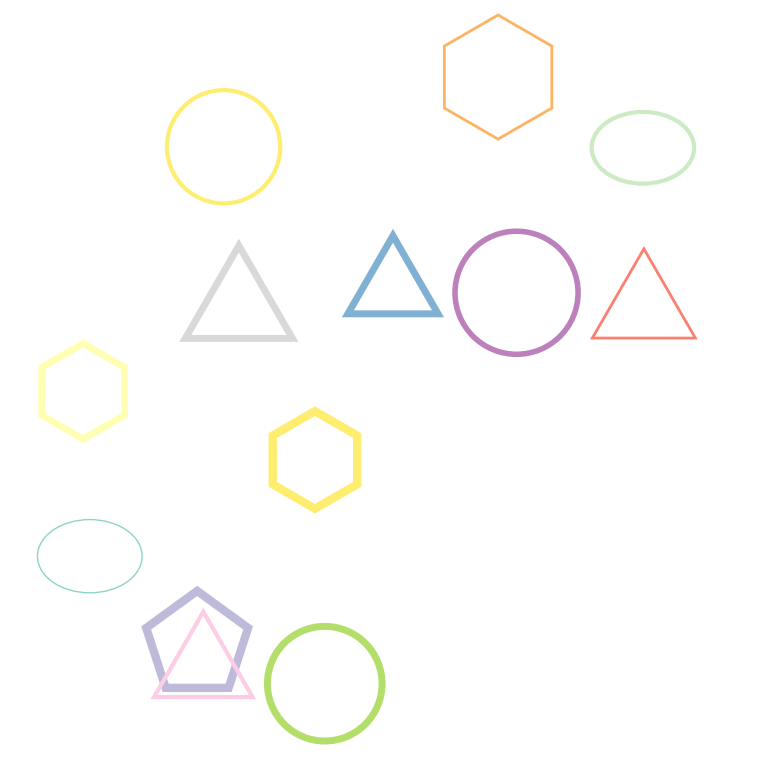[{"shape": "oval", "thickness": 0.5, "radius": 0.34, "center": [0.117, 0.278]}, {"shape": "hexagon", "thickness": 2.5, "radius": 0.31, "center": [0.108, 0.492]}, {"shape": "pentagon", "thickness": 3, "radius": 0.35, "center": [0.256, 0.163]}, {"shape": "triangle", "thickness": 1, "radius": 0.39, "center": [0.836, 0.6]}, {"shape": "triangle", "thickness": 2.5, "radius": 0.34, "center": [0.51, 0.626]}, {"shape": "hexagon", "thickness": 1, "radius": 0.4, "center": [0.647, 0.9]}, {"shape": "circle", "thickness": 2.5, "radius": 0.37, "center": [0.422, 0.112]}, {"shape": "triangle", "thickness": 1.5, "radius": 0.37, "center": [0.264, 0.132]}, {"shape": "triangle", "thickness": 2.5, "radius": 0.4, "center": [0.31, 0.601]}, {"shape": "circle", "thickness": 2, "radius": 0.4, "center": [0.671, 0.62]}, {"shape": "oval", "thickness": 1.5, "radius": 0.33, "center": [0.835, 0.808]}, {"shape": "hexagon", "thickness": 3, "radius": 0.32, "center": [0.409, 0.403]}, {"shape": "circle", "thickness": 1.5, "radius": 0.37, "center": [0.29, 0.809]}]